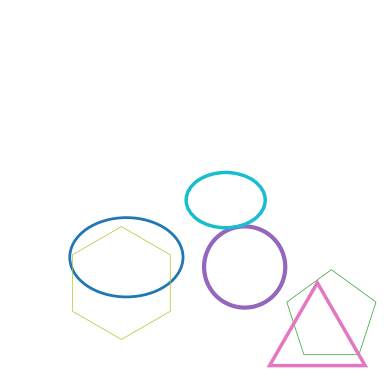[{"shape": "oval", "thickness": 2, "radius": 0.74, "center": [0.328, 0.332]}, {"shape": "pentagon", "thickness": 0.5, "radius": 0.61, "center": [0.861, 0.178]}, {"shape": "circle", "thickness": 3, "radius": 0.53, "center": [0.635, 0.306]}, {"shape": "triangle", "thickness": 2.5, "radius": 0.72, "center": [0.824, 0.122]}, {"shape": "hexagon", "thickness": 0.5, "radius": 0.73, "center": [0.315, 0.265]}, {"shape": "oval", "thickness": 2.5, "radius": 0.51, "center": [0.586, 0.48]}]